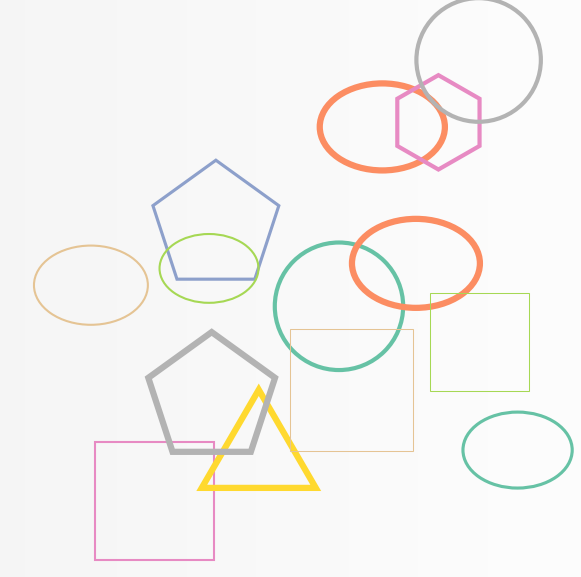[{"shape": "oval", "thickness": 1.5, "radius": 0.47, "center": [0.89, 0.22]}, {"shape": "circle", "thickness": 2, "radius": 0.55, "center": [0.583, 0.469]}, {"shape": "oval", "thickness": 3, "radius": 0.55, "center": [0.716, 0.543]}, {"shape": "oval", "thickness": 3, "radius": 0.54, "center": [0.658, 0.779]}, {"shape": "pentagon", "thickness": 1.5, "radius": 0.57, "center": [0.371, 0.608]}, {"shape": "hexagon", "thickness": 2, "radius": 0.41, "center": [0.754, 0.787]}, {"shape": "square", "thickness": 1, "radius": 0.51, "center": [0.265, 0.132]}, {"shape": "square", "thickness": 0.5, "radius": 0.42, "center": [0.825, 0.407]}, {"shape": "oval", "thickness": 1, "radius": 0.43, "center": [0.36, 0.534]}, {"shape": "triangle", "thickness": 3, "radius": 0.57, "center": [0.445, 0.211]}, {"shape": "oval", "thickness": 1, "radius": 0.49, "center": [0.156, 0.505]}, {"shape": "square", "thickness": 0.5, "radius": 0.53, "center": [0.605, 0.324]}, {"shape": "pentagon", "thickness": 3, "radius": 0.57, "center": [0.364, 0.309]}, {"shape": "circle", "thickness": 2, "radius": 0.54, "center": [0.823, 0.895]}]